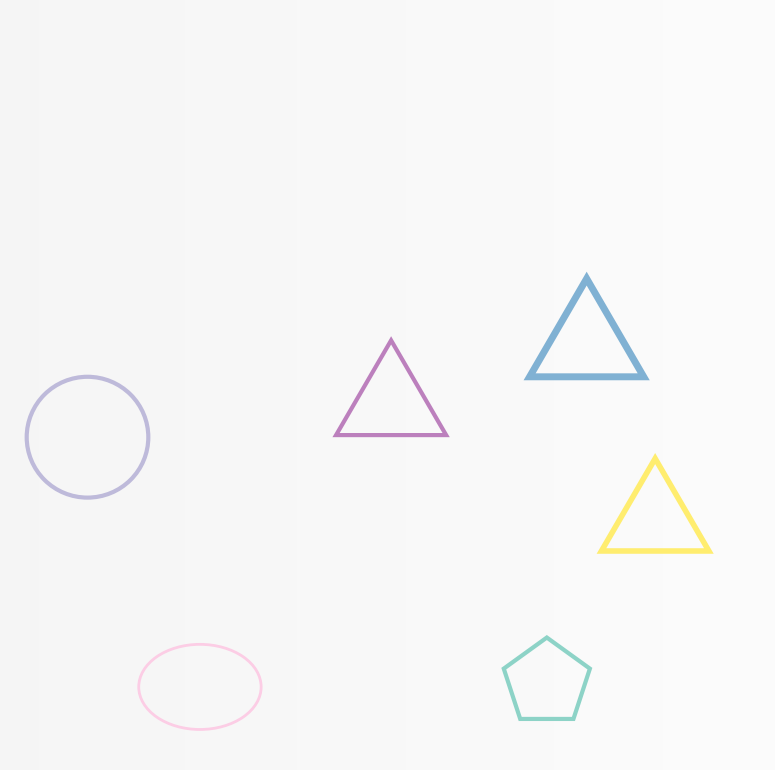[{"shape": "pentagon", "thickness": 1.5, "radius": 0.29, "center": [0.706, 0.114]}, {"shape": "circle", "thickness": 1.5, "radius": 0.39, "center": [0.113, 0.432]}, {"shape": "triangle", "thickness": 2.5, "radius": 0.43, "center": [0.757, 0.553]}, {"shape": "oval", "thickness": 1, "radius": 0.39, "center": [0.258, 0.108]}, {"shape": "triangle", "thickness": 1.5, "radius": 0.41, "center": [0.505, 0.476]}, {"shape": "triangle", "thickness": 2, "radius": 0.4, "center": [0.845, 0.324]}]